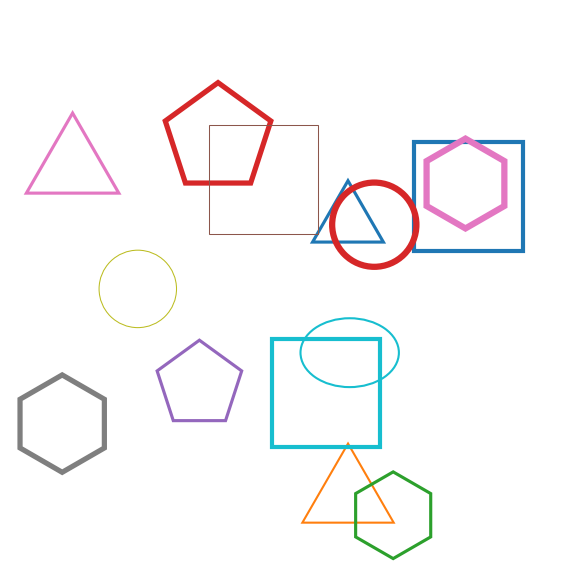[{"shape": "triangle", "thickness": 1.5, "radius": 0.35, "center": [0.603, 0.615]}, {"shape": "square", "thickness": 2, "radius": 0.47, "center": [0.812, 0.658]}, {"shape": "triangle", "thickness": 1, "radius": 0.46, "center": [0.603, 0.14]}, {"shape": "hexagon", "thickness": 1.5, "radius": 0.38, "center": [0.681, 0.107]}, {"shape": "circle", "thickness": 3, "radius": 0.36, "center": [0.648, 0.61]}, {"shape": "pentagon", "thickness": 2.5, "radius": 0.48, "center": [0.378, 0.76]}, {"shape": "pentagon", "thickness": 1.5, "radius": 0.38, "center": [0.345, 0.333]}, {"shape": "square", "thickness": 0.5, "radius": 0.47, "center": [0.456, 0.688]}, {"shape": "triangle", "thickness": 1.5, "radius": 0.46, "center": [0.126, 0.711]}, {"shape": "hexagon", "thickness": 3, "radius": 0.39, "center": [0.806, 0.681]}, {"shape": "hexagon", "thickness": 2.5, "radius": 0.42, "center": [0.108, 0.266]}, {"shape": "circle", "thickness": 0.5, "radius": 0.34, "center": [0.239, 0.499]}, {"shape": "square", "thickness": 2, "radius": 0.47, "center": [0.564, 0.319]}, {"shape": "oval", "thickness": 1, "radius": 0.43, "center": [0.606, 0.388]}]